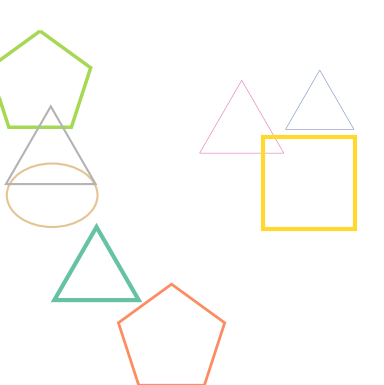[{"shape": "triangle", "thickness": 3, "radius": 0.63, "center": [0.251, 0.284]}, {"shape": "pentagon", "thickness": 2, "radius": 0.73, "center": [0.446, 0.117]}, {"shape": "triangle", "thickness": 0.5, "radius": 0.51, "center": [0.83, 0.715]}, {"shape": "triangle", "thickness": 0.5, "radius": 0.63, "center": [0.628, 0.665]}, {"shape": "pentagon", "thickness": 2.5, "radius": 0.69, "center": [0.104, 0.781]}, {"shape": "square", "thickness": 3, "radius": 0.6, "center": [0.802, 0.525]}, {"shape": "oval", "thickness": 1.5, "radius": 0.59, "center": [0.135, 0.493]}, {"shape": "triangle", "thickness": 1.5, "radius": 0.67, "center": [0.132, 0.589]}]